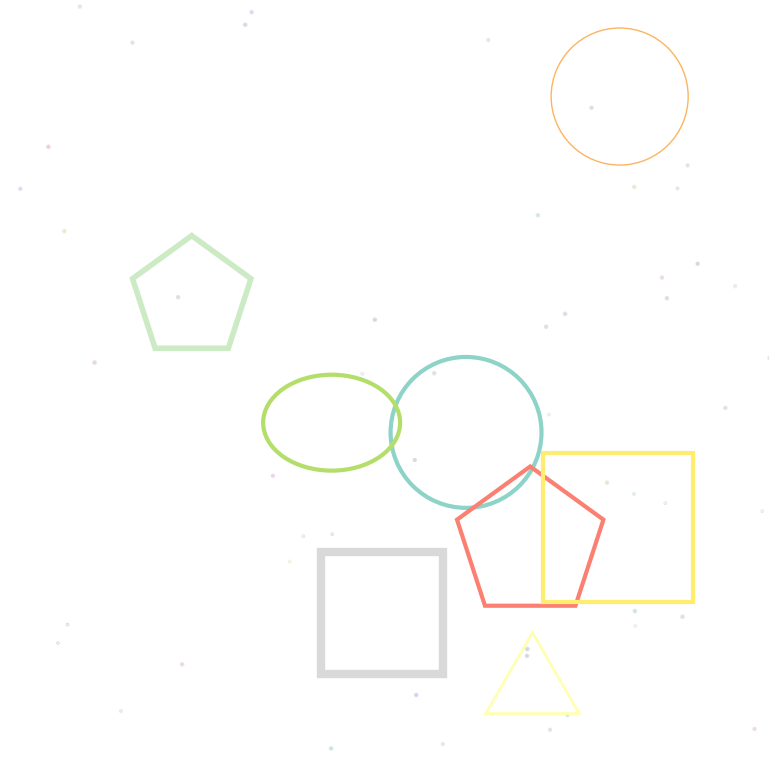[{"shape": "circle", "thickness": 1.5, "radius": 0.49, "center": [0.605, 0.438]}, {"shape": "triangle", "thickness": 1, "radius": 0.35, "center": [0.692, 0.108]}, {"shape": "pentagon", "thickness": 1.5, "radius": 0.5, "center": [0.689, 0.294]}, {"shape": "circle", "thickness": 0.5, "radius": 0.44, "center": [0.805, 0.875]}, {"shape": "oval", "thickness": 1.5, "radius": 0.44, "center": [0.431, 0.451]}, {"shape": "square", "thickness": 3, "radius": 0.4, "center": [0.496, 0.204]}, {"shape": "pentagon", "thickness": 2, "radius": 0.4, "center": [0.249, 0.613]}, {"shape": "square", "thickness": 1.5, "radius": 0.49, "center": [0.803, 0.315]}]